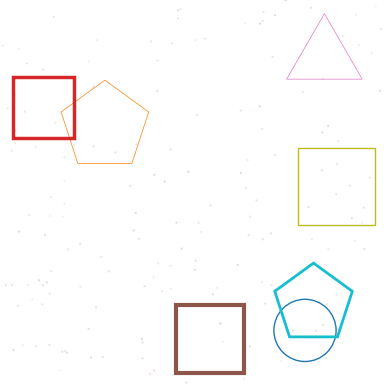[{"shape": "circle", "thickness": 1, "radius": 0.4, "center": [0.792, 0.142]}, {"shape": "pentagon", "thickness": 0.5, "radius": 0.6, "center": [0.272, 0.672]}, {"shape": "square", "thickness": 2.5, "radius": 0.4, "center": [0.113, 0.721]}, {"shape": "square", "thickness": 3, "radius": 0.44, "center": [0.545, 0.12]}, {"shape": "triangle", "thickness": 0.5, "radius": 0.57, "center": [0.843, 0.851]}, {"shape": "square", "thickness": 1, "radius": 0.5, "center": [0.874, 0.516]}, {"shape": "pentagon", "thickness": 2, "radius": 0.53, "center": [0.814, 0.211]}]